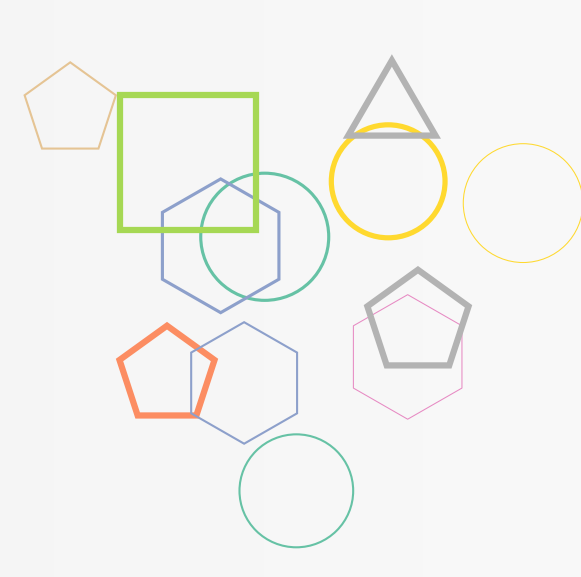[{"shape": "circle", "thickness": 1, "radius": 0.49, "center": [0.51, 0.149]}, {"shape": "circle", "thickness": 1.5, "radius": 0.55, "center": [0.455, 0.589]}, {"shape": "pentagon", "thickness": 3, "radius": 0.43, "center": [0.287, 0.349]}, {"shape": "hexagon", "thickness": 1.5, "radius": 0.58, "center": [0.38, 0.573]}, {"shape": "hexagon", "thickness": 1, "radius": 0.53, "center": [0.42, 0.336]}, {"shape": "hexagon", "thickness": 0.5, "radius": 0.54, "center": [0.701, 0.381]}, {"shape": "square", "thickness": 3, "radius": 0.59, "center": [0.323, 0.717]}, {"shape": "circle", "thickness": 2.5, "radius": 0.49, "center": [0.668, 0.685]}, {"shape": "circle", "thickness": 0.5, "radius": 0.51, "center": [0.9, 0.647]}, {"shape": "pentagon", "thickness": 1, "radius": 0.41, "center": [0.121, 0.809]}, {"shape": "triangle", "thickness": 3, "radius": 0.43, "center": [0.674, 0.808]}, {"shape": "pentagon", "thickness": 3, "radius": 0.46, "center": [0.719, 0.44]}]